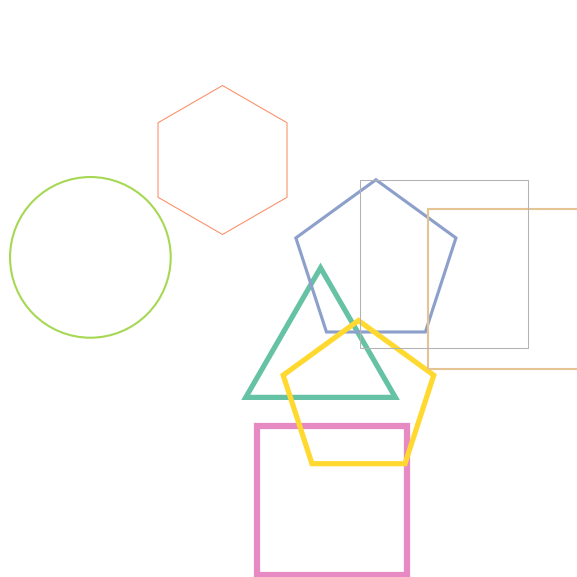[{"shape": "triangle", "thickness": 2.5, "radius": 0.75, "center": [0.555, 0.386]}, {"shape": "hexagon", "thickness": 0.5, "radius": 0.64, "center": [0.385, 0.722]}, {"shape": "pentagon", "thickness": 1.5, "radius": 0.73, "center": [0.651, 0.542]}, {"shape": "square", "thickness": 3, "radius": 0.65, "center": [0.575, 0.132]}, {"shape": "circle", "thickness": 1, "radius": 0.7, "center": [0.156, 0.553]}, {"shape": "pentagon", "thickness": 2.5, "radius": 0.69, "center": [0.621, 0.307]}, {"shape": "square", "thickness": 1, "radius": 0.69, "center": [0.88, 0.498]}, {"shape": "square", "thickness": 0.5, "radius": 0.72, "center": [0.769, 0.542]}]